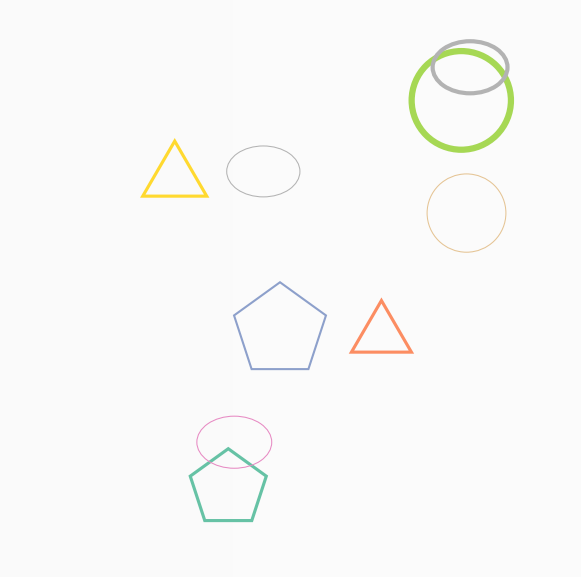[{"shape": "pentagon", "thickness": 1.5, "radius": 0.34, "center": [0.393, 0.153]}, {"shape": "triangle", "thickness": 1.5, "radius": 0.3, "center": [0.656, 0.419]}, {"shape": "pentagon", "thickness": 1, "radius": 0.42, "center": [0.482, 0.427]}, {"shape": "oval", "thickness": 0.5, "radius": 0.32, "center": [0.403, 0.233]}, {"shape": "circle", "thickness": 3, "radius": 0.43, "center": [0.794, 0.825]}, {"shape": "triangle", "thickness": 1.5, "radius": 0.32, "center": [0.301, 0.691]}, {"shape": "circle", "thickness": 0.5, "radius": 0.34, "center": [0.803, 0.63]}, {"shape": "oval", "thickness": 2, "radius": 0.32, "center": [0.809, 0.883]}, {"shape": "oval", "thickness": 0.5, "radius": 0.31, "center": [0.453, 0.702]}]